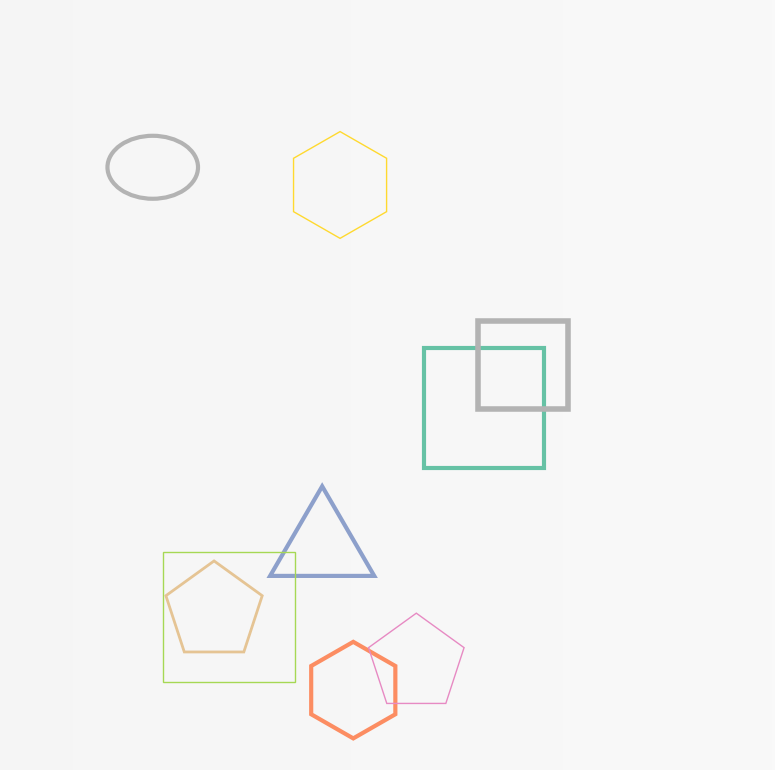[{"shape": "square", "thickness": 1.5, "radius": 0.39, "center": [0.624, 0.47]}, {"shape": "hexagon", "thickness": 1.5, "radius": 0.31, "center": [0.456, 0.104]}, {"shape": "triangle", "thickness": 1.5, "radius": 0.39, "center": [0.416, 0.291]}, {"shape": "pentagon", "thickness": 0.5, "radius": 0.32, "center": [0.537, 0.139]}, {"shape": "square", "thickness": 0.5, "radius": 0.42, "center": [0.296, 0.199]}, {"shape": "hexagon", "thickness": 0.5, "radius": 0.35, "center": [0.439, 0.76]}, {"shape": "pentagon", "thickness": 1, "radius": 0.33, "center": [0.276, 0.206]}, {"shape": "square", "thickness": 2, "radius": 0.29, "center": [0.675, 0.526]}, {"shape": "oval", "thickness": 1.5, "radius": 0.29, "center": [0.197, 0.783]}]